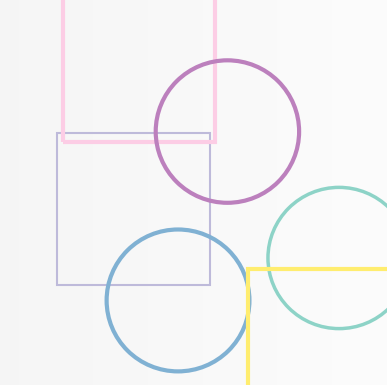[{"shape": "circle", "thickness": 2.5, "radius": 0.92, "center": [0.875, 0.33]}, {"shape": "square", "thickness": 1.5, "radius": 0.98, "center": [0.345, 0.457]}, {"shape": "circle", "thickness": 3, "radius": 0.92, "center": [0.459, 0.22]}, {"shape": "square", "thickness": 3, "radius": 0.98, "center": [0.359, 0.826]}, {"shape": "circle", "thickness": 3, "radius": 0.93, "center": [0.587, 0.658]}, {"shape": "square", "thickness": 3, "radius": 1.0, "center": [0.839, 0.103]}]